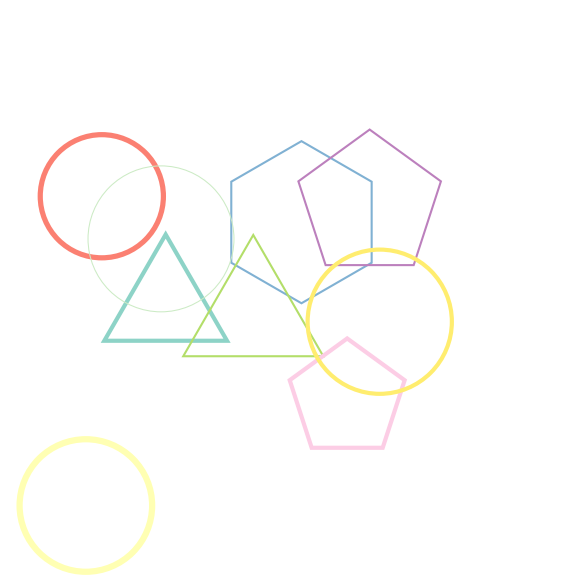[{"shape": "triangle", "thickness": 2, "radius": 0.61, "center": [0.287, 0.47]}, {"shape": "circle", "thickness": 3, "radius": 0.57, "center": [0.149, 0.124]}, {"shape": "circle", "thickness": 2.5, "radius": 0.53, "center": [0.176, 0.659]}, {"shape": "hexagon", "thickness": 1, "radius": 0.7, "center": [0.522, 0.614]}, {"shape": "triangle", "thickness": 1, "radius": 0.7, "center": [0.439, 0.452]}, {"shape": "pentagon", "thickness": 2, "radius": 0.52, "center": [0.601, 0.308]}, {"shape": "pentagon", "thickness": 1, "radius": 0.65, "center": [0.64, 0.645]}, {"shape": "circle", "thickness": 0.5, "radius": 0.63, "center": [0.279, 0.586]}, {"shape": "circle", "thickness": 2, "radius": 0.62, "center": [0.658, 0.442]}]